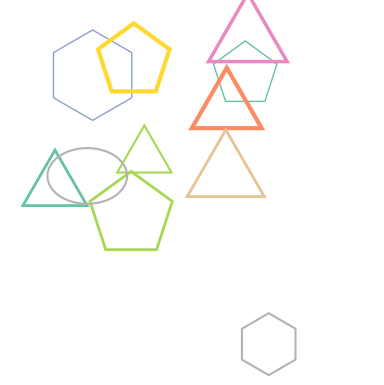[{"shape": "pentagon", "thickness": 1, "radius": 0.43, "center": [0.637, 0.807]}, {"shape": "triangle", "thickness": 2, "radius": 0.48, "center": [0.143, 0.514]}, {"shape": "triangle", "thickness": 3, "radius": 0.52, "center": [0.589, 0.719]}, {"shape": "hexagon", "thickness": 1, "radius": 0.59, "center": [0.241, 0.805]}, {"shape": "triangle", "thickness": 2.5, "radius": 0.59, "center": [0.644, 0.899]}, {"shape": "pentagon", "thickness": 2, "radius": 0.56, "center": [0.341, 0.442]}, {"shape": "triangle", "thickness": 1.5, "radius": 0.41, "center": [0.375, 0.593]}, {"shape": "pentagon", "thickness": 3, "radius": 0.49, "center": [0.347, 0.842]}, {"shape": "triangle", "thickness": 2, "radius": 0.58, "center": [0.586, 0.547]}, {"shape": "hexagon", "thickness": 1.5, "radius": 0.4, "center": [0.698, 0.106]}, {"shape": "oval", "thickness": 1.5, "radius": 0.52, "center": [0.227, 0.543]}]